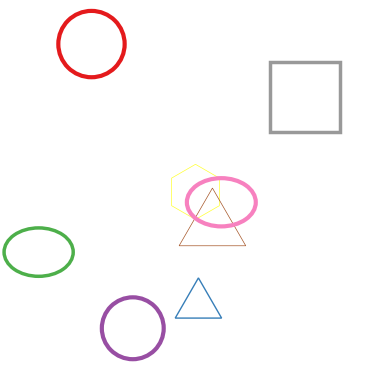[{"shape": "circle", "thickness": 3, "radius": 0.43, "center": [0.238, 0.886]}, {"shape": "triangle", "thickness": 1, "radius": 0.35, "center": [0.515, 0.209]}, {"shape": "oval", "thickness": 2.5, "radius": 0.45, "center": [0.1, 0.345]}, {"shape": "circle", "thickness": 3, "radius": 0.4, "center": [0.345, 0.147]}, {"shape": "hexagon", "thickness": 0.5, "radius": 0.36, "center": [0.508, 0.502]}, {"shape": "triangle", "thickness": 0.5, "radius": 0.5, "center": [0.552, 0.412]}, {"shape": "oval", "thickness": 3, "radius": 0.45, "center": [0.575, 0.475]}, {"shape": "square", "thickness": 2.5, "radius": 0.45, "center": [0.792, 0.748]}]